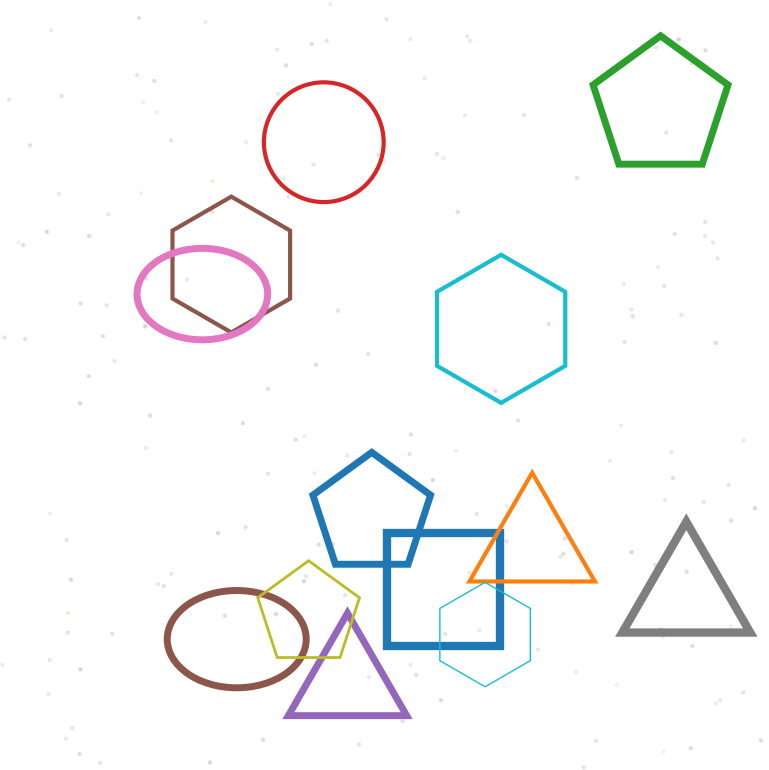[{"shape": "pentagon", "thickness": 2.5, "radius": 0.4, "center": [0.483, 0.332]}, {"shape": "square", "thickness": 3, "radius": 0.37, "center": [0.576, 0.235]}, {"shape": "triangle", "thickness": 1.5, "radius": 0.47, "center": [0.691, 0.292]}, {"shape": "pentagon", "thickness": 2.5, "radius": 0.46, "center": [0.858, 0.861]}, {"shape": "circle", "thickness": 1.5, "radius": 0.39, "center": [0.42, 0.815]}, {"shape": "triangle", "thickness": 2.5, "radius": 0.44, "center": [0.451, 0.115]}, {"shape": "oval", "thickness": 2.5, "radius": 0.45, "center": [0.307, 0.17]}, {"shape": "hexagon", "thickness": 1.5, "radius": 0.44, "center": [0.3, 0.656]}, {"shape": "oval", "thickness": 2.5, "radius": 0.42, "center": [0.263, 0.618]}, {"shape": "triangle", "thickness": 3, "radius": 0.48, "center": [0.891, 0.226]}, {"shape": "pentagon", "thickness": 1, "radius": 0.35, "center": [0.401, 0.202]}, {"shape": "hexagon", "thickness": 1.5, "radius": 0.48, "center": [0.651, 0.573]}, {"shape": "hexagon", "thickness": 0.5, "radius": 0.34, "center": [0.63, 0.176]}]